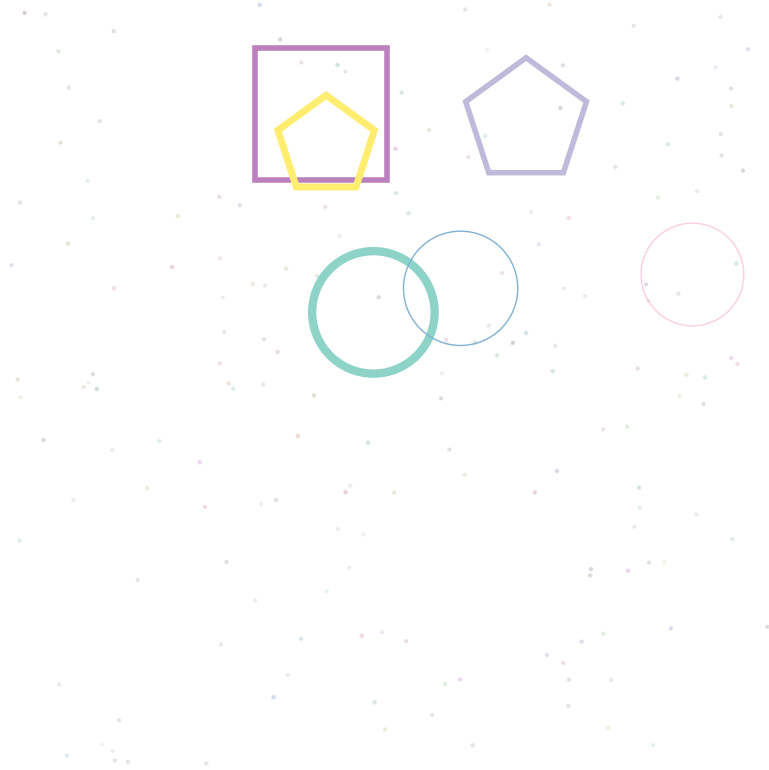[{"shape": "circle", "thickness": 3, "radius": 0.4, "center": [0.485, 0.594]}, {"shape": "pentagon", "thickness": 2, "radius": 0.41, "center": [0.683, 0.842]}, {"shape": "circle", "thickness": 0.5, "radius": 0.37, "center": [0.598, 0.626]}, {"shape": "circle", "thickness": 0.5, "radius": 0.33, "center": [0.899, 0.643]}, {"shape": "square", "thickness": 2, "radius": 0.43, "center": [0.417, 0.852]}, {"shape": "pentagon", "thickness": 2.5, "radius": 0.33, "center": [0.424, 0.81]}]